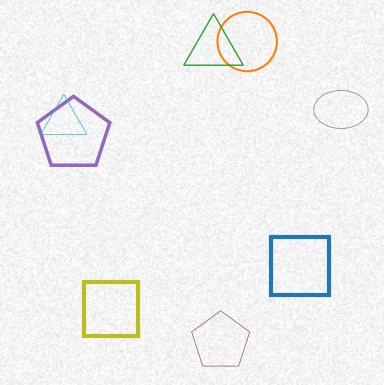[{"shape": "square", "thickness": 3, "radius": 0.38, "center": [0.78, 0.308]}, {"shape": "circle", "thickness": 1.5, "radius": 0.39, "center": [0.642, 0.892]}, {"shape": "triangle", "thickness": 1, "radius": 0.45, "center": [0.555, 0.875]}, {"shape": "pentagon", "thickness": 2.5, "radius": 0.49, "center": [0.191, 0.651]}, {"shape": "pentagon", "thickness": 0.5, "radius": 0.4, "center": [0.573, 0.113]}, {"shape": "oval", "thickness": 0.5, "radius": 0.35, "center": [0.886, 0.716]}, {"shape": "square", "thickness": 3, "radius": 0.35, "center": [0.289, 0.197]}, {"shape": "triangle", "thickness": 0.5, "radius": 0.35, "center": [0.166, 0.686]}]